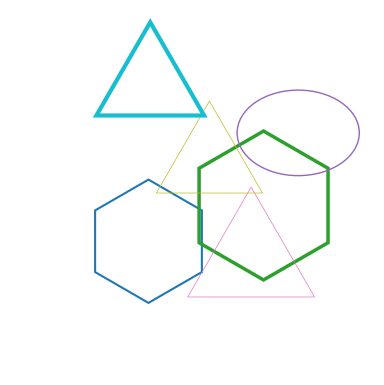[{"shape": "hexagon", "thickness": 1.5, "radius": 0.8, "center": [0.386, 0.373]}, {"shape": "hexagon", "thickness": 2.5, "radius": 0.97, "center": [0.685, 0.466]}, {"shape": "oval", "thickness": 1, "radius": 0.79, "center": [0.775, 0.655]}, {"shape": "triangle", "thickness": 0.5, "radius": 0.95, "center": [0.652, 0.324]}, {"shape": "triangle", "thickness": 0.5, "radius": 0.8, "center": [0.544, 0.578]}, {"shape": "triangle", "thickness": 3, "radius": 0.81, "center": [0.39, 0.781]}]